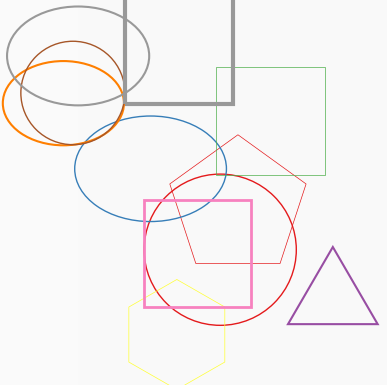[{"shape": "pentagon", "thickness": 0.5, "radius": 0.92, "center": [0.614, 0.465]}, {"shape": "circle", "thickness": 1, "radius": 0.98, "center": [0.568, 0.351]}, {"shape": "oval", "thickness": 1, "radius": 0.98, "center": [0.389, 0.562]}, {"shape": "square", "thickness": 0.5, "radius": 0.7, "center": [0.697, 0.686]}, {"shape": "triangle", "thickness": 1.5, "radius": 0.67, "center": [0.859, 0.225]}, {"shape": "oval", "thickness": 1.5, "radius": 0.78, "center": [0.164, 0.732]}, {"shape": "hexagon", "thickness": 0.5, "radius": 0.71, "center": [0.456, 0.131]}, {"shape": "circle", "thickness": 1, "radius": 0.67, "center": [0.188, 0.759]}, {"shape": "square", "thickness": 2, "radius": 0.7, "center": [0.51, 0.343]}, {"shape": "oval", "thickness": 1.5, "radius": 0.92, "center": [0.202, 0.855]}, {"shape": "square", "thickness": 3, "radius": 0.7, "center": [0.463, 0.869]}]